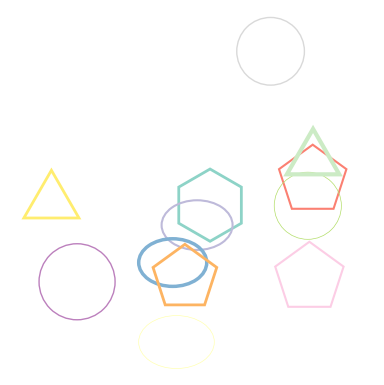[{"shape": "hexagon", "thickness": 2, "radius": 0.47, "center": [0.546, 0.467]}, {"shape": "oval", "thickness": 0.5, "radius": 0.49, "center": [0.458, 0.112]}, {"shape": "oval", "thickness": 1.5, "radius": 0.46, "center": [0.512, 0.415]}, {"shape": "pentagon", "thickness": 1.5, "radius": 0.46, "center": [0.812, 0.532]}, {"shape": "oval", "thickness": 2.5, "radius": 0.44, "center": [0.449, 0.318]}, {"shape": "pentagon", "thickness": 2, "radius": 0.43, "center": [0.48, 0.278]}, {"shape": "circle", "thickness": 0.5, "radius": 0.44, "center": [0.799, 0.466]}, {"shape": "pentagon", "thickness": 1.5, "radius": 0.47, "center": [0.804, 0.279]}, {"shape": "circle", "thickness": 1, "radius": 0.44, "center": [0.703, 0.867]}, {"shape": "circle", "thickness": 1, "radius": 0.49, "center": [0.2, 0.268]}, {"shape": "triangle", "thickness": 3, "radius": 0.39, "center": [0.813, 0.587]}, {"shape": "triangle", "thickness": 2, "radius": 0.41, "center": [0.134, 0.475]}]